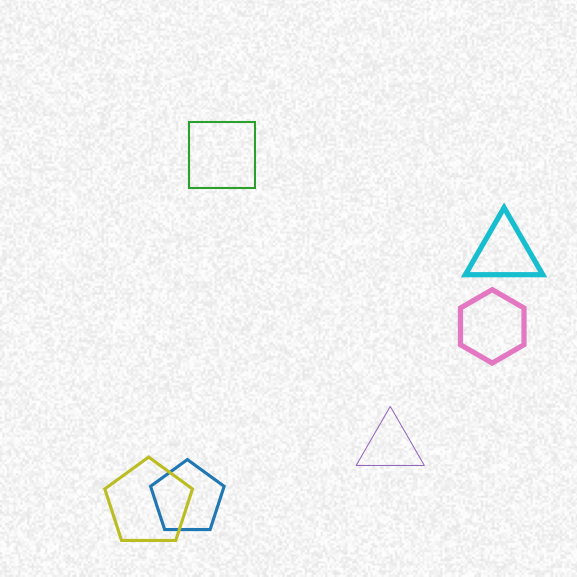[{"shape": "pentagon", "thickness": 1.5, "radius": 0.33, "center": [0.324, 0.136]}, {"shape": "square", "thickness": 1, "radius": 0.29, "center": [0.385, 0.73]}, {"shape": "triangle", "thickness": 0.5, "radius": 0.34, "center": [0.676, 0.227]}, {"shape": "hexagon", "thickness": 2.5, "radius": 0.32, "center": [0.852, 0.434]}, {"shape": "pentagon", "thickness": 1.5, "radius": 0.4, "center": [0.257, 0.128]}, {"shape": "triangle", "thickness": 2.5, "radius": 0.39, "center": [0.873, 0.562]}]